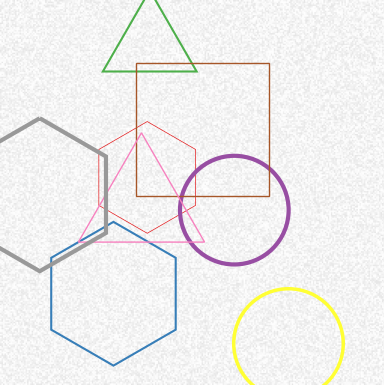[{"shape": "hexagon", "thickness": 0.5, "radius": 0.73, "center": [0.382, 0.539]}, {"shape": "hexagon", "thickness": 1.5, "radius": 0.93, "center": [0.295, 0.237]}, {"shape": "triangle", "thickness": 1.5, "radius": 0.7, "center": [0.389, 0.885]}, {"shape": "circle", "thickness": 3, "radius": 0.71, "center": [0.609, 0.454]}, {"shape": "circle", "thickness": 2.5, "radius": 0.71, "center": [0.749, 0.108]}, {"shape": "square", "thickness": 1, "radius": 0.86, "center": [0.526, 0.664]}, {"shape": "triangle", "thickness": 1, "radius": 0.95, "center": [0.367, 0.466]}, {"shape": "hexagon", "thickness": 3, "radius": 0.99, "center": [0.103, 0.494]}]